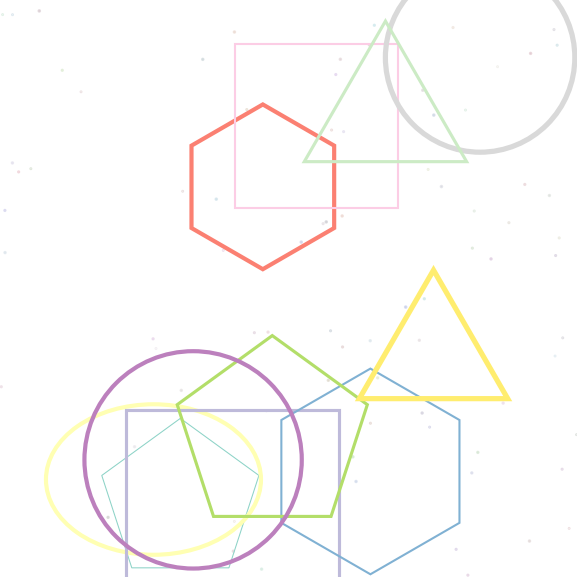[{"shape": "pentagon", "thickness": 0.5, "radius": 0.72, "center": [0.312, 0.132]}, {"shape": "oval", "thickness": 2, "radius": 0.93, "center": [0.266, 0.169]}, {"shape": "square", "thickness": 1.5, "radius": 0.92, "center": [0.403, 0.105]}, {"shape": "hexagon", "thickness": 2, "radius": 0.71, "center": [0.455, 0.676]}, {"shape": "hexagon", "thickness": 1, "radius": 0.89, "center": [0.641, 0.183]}, {"shape": "pentagon", "thickness": 1.5, "radius": 0.87, "center": [0.471, 0.245]}, {"shape": "square", "thickness": 1, "radius": 0.71, "center": [0.548, 0.781]}, {"shape": "circle", "thickness": 2.5, "radius": 0.82, "center": [0.831, 0.9]}, {"shape": "circle", "thickness": 2, "radius": 0.94, "center": [0.334, 0.203]}, {"shape": "triangle", "thickness": 1.5, "radius": 0.81, "center": [0.667, 0.8]}, {"shape": "triangle", "thickness": 2.5, "radius": 0.74, "center": [0.751, 0.383]}]